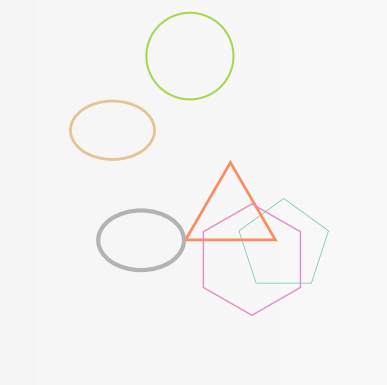[{"shape": "pentagon", "thickness": 0.5, "radius": 0.61, "center": [0.732, 0.363]}, {"shape": "triangle", "thickness": 2, "radius": 0.67, "center": [0.595, 0.444]}, {"shape": "hexagon", "thickness": 1, "radius": 0.72, "center": [0.65, 0.326]}, {"shape": "circle", "thickness": 1.5, "radius": 0.56, "center": [0.49, 0.854]}, {"shape": "oval", "thickness": 2, "radius": 0.54, "center": [0.29, 0.662]}, {"shape": "oval", "thickness": 3, "radius": 0.55, "center": [0.364, 0.376]}]